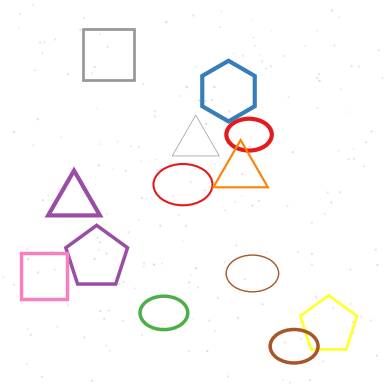[{"shape": "oval", "thickness": 3, "radius": 0.3, "center": [0.647, 0.65]}, {"shape": "oval", "thickness": 1.5, "radius": 0.38, "center": [0.475, 0.52]}, {"shape": "hexagon", "thickness": 3, "radius": 0.39, "center": [0.594, 0.763]}, {"shape": "oval", "thickness": 2.5, "radius": 0.31, "center": [0.426, 0.187]}, {"shape": "triangle", "thickness": 3, "radius": 0.39, "center": [0.192, 0.479]}, {"shape": "pentagon", "thickness": 2.5, "radius": 0.42, "center": [0.251, 0.33]}, {"shape": "triangle", "thickness": 1.5, "radius": 0.41, "center": [0.625, 0.554]}, {"shape": "pentagon", "thickness": 2, "radius": 0.39, "center": [0.854, 0.155]}, {"shape": "oval", "thickness": 2.5, "radius": 0.31, "center": [0.764, 0.101]}, {"shape": "oval", "thickness": 1, "radius": 0.34, "center": [0.656, 0.29]}, {"shape": "square", "thickness": 2.5, "radius": 0.3, "center": [0.114, 0.282]}, {"shape": "square", "thickness": 2, "radius": 0.33, "center": [0.282, 0.858]}, {"shape": "triangle", "thickness": 0.5, "radius": 0.35, "center": [0.508, 0.63]}]